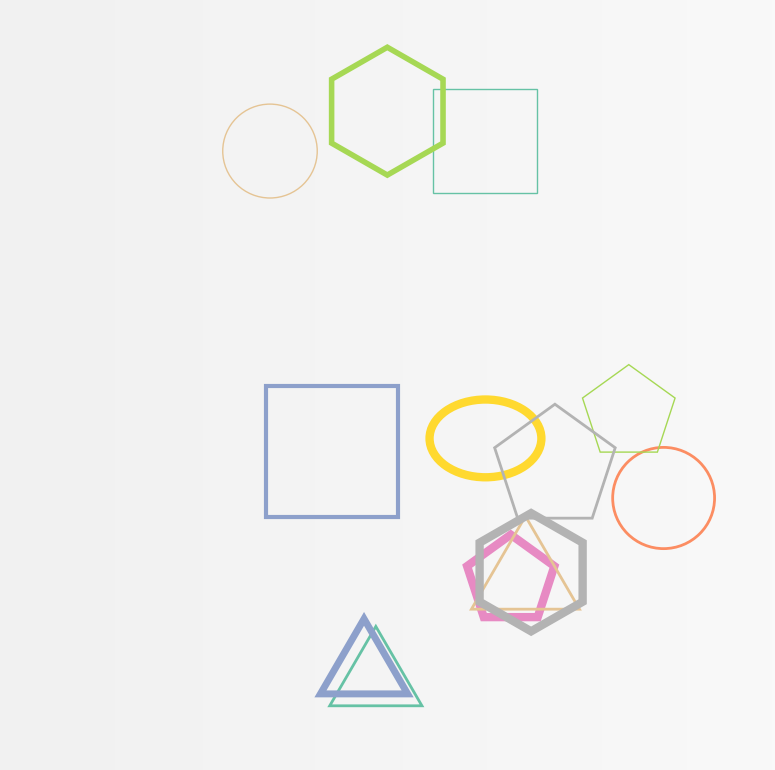[{"shape": "triangle", "thickness": 1, "radius": 0.34, "center": [0.485, 0.118]}, {"shape": "square", "thickness": 0.5, "radius": 0.34, "center": [0.626, 0.817]}, {"shape": "circle", "thickness": 1, "radius": 0.33, "center": [0.856, 0.353]}, {"shape": "triangle", "thickness": 2.5, "radius": 0.32, "center": [0.47, 0.131]}, {"shape": "square", "thickness": 1.5, "radius": 0.42, "center": [0.428, 0.414]}, {"shape": "pentagon", "thickness": 3, "radius": 0.3, "center": [0.659, 0.246]}, {"shape": "pentagon", "thickness": 0.5, "radius": 0.31, "center": [0.811, 0.464]}, {"shape": "hexagon", "thickness": 2, "radius": 0.41, "center": [0.5, 0.856]}, {"shape": "oval", "thickness": 3, "radius": 0.36, "center": [0.626, 0.431]}, {"shape": "triangle", "thickness": 1, "radius": 0.4, "center": [0.678, 0.249]}, {"shape": "circle", "thickness": 0.5, "radius": 0.3, "center": [0.348, 0.804]}, {"shape": "hexagon", "thickness": 3, "radius": 0.38, "center": [0.685, 0.257]}, {"shape": "pentagon", "thickness": 1, "radius": 0.41, "center": [0.716, 0.393]}]